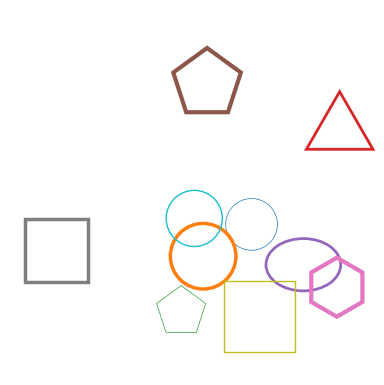[{"shape": "circle", "thickness": 0.5, "radius": 0.34, "center": [0.653, 0.417]}, {"shape": "circle", "thickness": 2.5, "radius": 0.43, "center": [0.528, 0.335]}, {"shape": "pentagon", "thickness": 0.5, "radius": 0.34, "center": [0.471, 0.191]}, {"shape": "triangle", "thickness": 2, "radius": 0.5, "center": [0.882, 0.662]}, {"shape": "oval", "thickness": 2, "radius": 0.49, "center": [0.788, 0.312]}, {"shape": "pentagon", "thickness": 3, "radius": 0.46, "center": [0.538, 0.783]}, {"shape": "hexagon", "thickness": 3, "radius": 0.38, "center": [0.875, 0.254]}, {"shape": "square", "thickness": 2.5, "radius": 0.41, "center": [0.146, 0.35]}, {"shape": "square", "thickness": 1, "radius": 0.46, "center": [0.674, 0.178]}, {"shape": "circle", "thickness": 1, "radius": 0.36, "center": [0.504, 0.433]}]